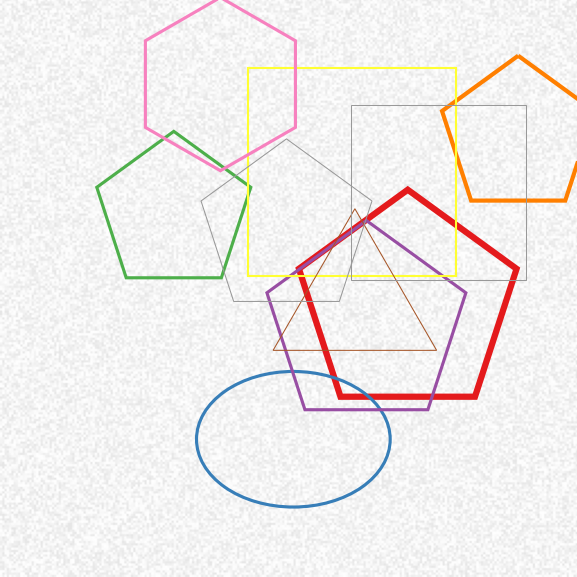[{"shape": "pentagon", "thickness": 3, "radius": 0.99, "center": [0.706, 0.472]}, {"shape": "oval", "thickness": 1.5, "radius": 0.84, "center": [0.508, 0.239]}, {"shape": "pentagon", "thickness": 1.5, "radius": 0.7, "center": [0.301, 0.632]}, {"shape": "pentagon", "thickness": 1.5, "radius": 0.91, "center": [0.634, 0.436]}, {"shape": "pentagon", "thickness": 2, "radius": 0.69, "center": [0.897, 0.764]}, {"shape": "square", "thickness": 1, "radius": 0.9, "center": [0.609, 0.701]}, {"shape": "triangle", "thickness": 0.5, "radius": 0.82, "center": [0.614, 0.474]}, {"shape": "hexagon", "thickness": 1.5, "radius": 0.75, "center": [0.382, 0.854]}, {"shape": "pentagon", "thickness": 0.5, "radius": 0.78, "center": [0.496, 0.603]}, {"shape": "square", "thickness": 0.5, "radius": 0.76, "center": [0.759, 0.666]}]